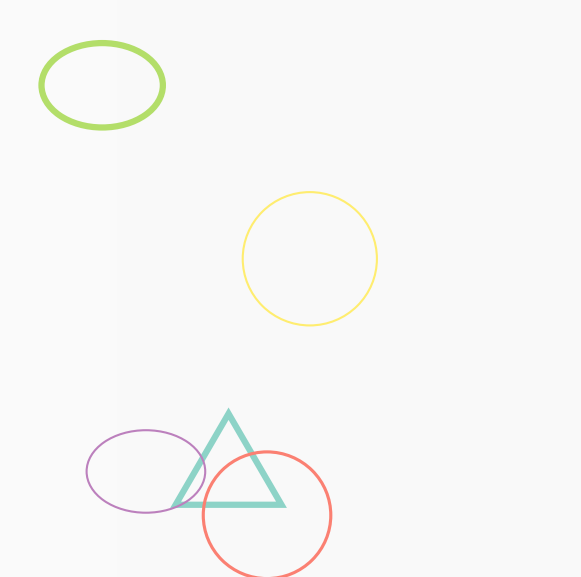[{"shape": "triangle", "thickness": 3, "radius": 0.53, "center": [0.393, 0.178]}, {"shape": "circle", "thickness": 1.5, "radius": 0.55, "center": [0.459, 0.107]}, {"shape": "oval", "thickness": 3, "radius": 0.52, "center": [0.176, 0.851]}, {"shape": "oval", "thickness": 1, "radius": 0.51, "center": [0.251, 0.183]}, {"shape": "circle", "thickness": 1, "radius": 0.58, "center": [0.533, 0.551]}]